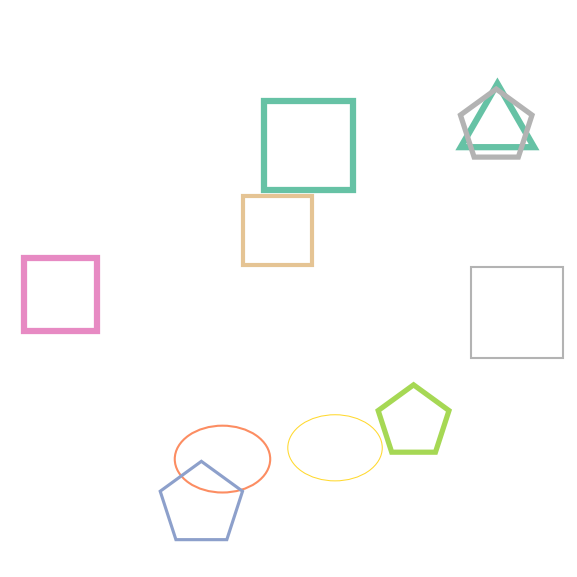[{"shape": "triangle", "thickness": 3, "radius": 0.37, "center": [0.861, 0.781]}, {"shape": "square", "thickness": 3, "radius": 0.39, "center": [0.535, 0.748]}, {"shape": "oval", "thickness": 1, "radius": 0.41, "center": [0.385, 0.204]}, {"shape": "pentagon", "thickness": 1.5, "radius": 0.37, "center": [0.349, 0.125]}, {"shape": "square", "thickness": 3, "radius": 0.32, "center": [0.105, 0.489]}, {"shape": "pentagon", "thickness": 2.5, "radius": 0.32, "center": [0.716, 0.268]}, {"shape": "oval", "thickness": 0.5, "radius": 0.41, "center": [0.58, 0.224]}, {"shape": "square", "thickness": 2, "radius": 0.3, "center": [0.48, 0.6]}, {"shape": "pentagon", "thickness": 2.5, "radius": 0.33, "center": [0.859, 0.78]}, {"shape": "square", "thickness": 1, "radius": 0.39, "center": [0.895, 0.457]}]